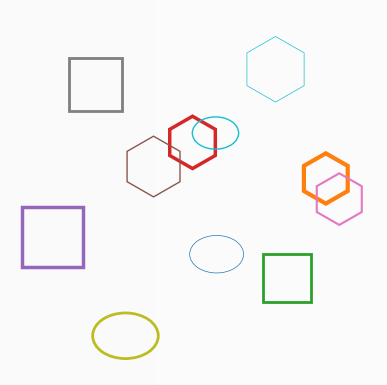[{"shape": "oval", "thickness": 0.5, "radius": 0.35, "center": [0.559, 0.34]}, {"shape": "hexagon", "thickness": 3, "radius": 0.33, "center": [0.841, 0.536]}, {"shape": "square", "thickness": 2, "radius": 0.31, "center": [0.742, 0.277]}, {"shape": "hexagon", "thickness": 2.5, "radius": 0.34, "center": [0.497, 0.63]}, {"shape": "square", "thickness": 2.5, "radius": 0.39, "center": [0.135, 0.384]}, {"shape": "hexagon", "thickness": 1, "radius": 0.39, "center": [0.396, 0.567]}, {"shape": "hexagon", "thickness": 1.5, "radius": 0.34, "center": [0.876, 0.483]}, {"shape": "square", "thickness": 2, "radius": 0.34, "center": [0.247, 0.78]}, {"shape": "oval", "thickness": 2, "radius": 0.42, "center": [0.324, 0.128]}, {"shape": "hexagon", "thickness": 0.5, "radius": 0.43, "center": [0.711, 0.82]}, {"shape": "oval", "thickness": 1, "radius": 0.3, "center": [0.556, 0.654]}]